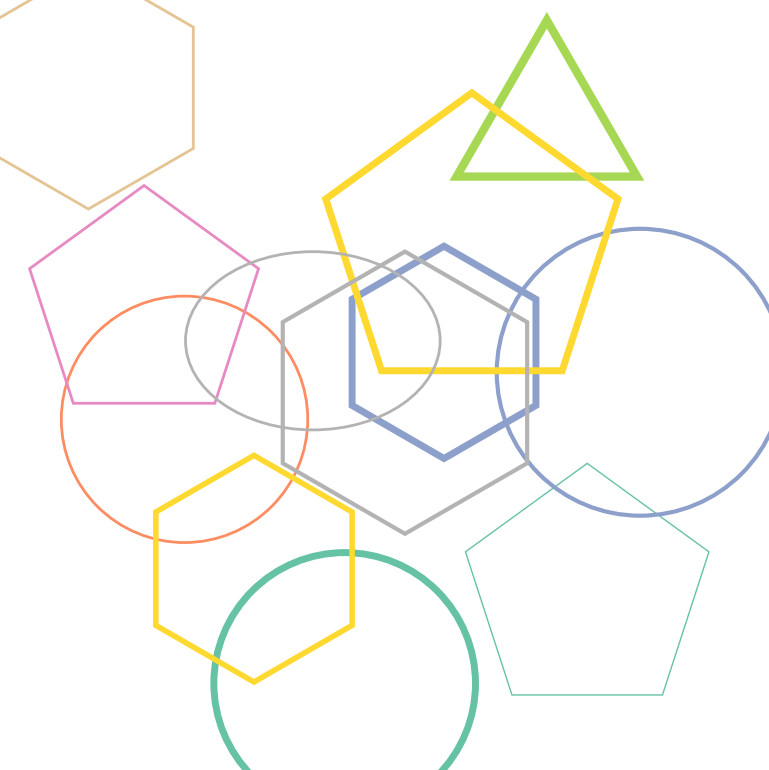[{"shape": "circle", "thickness": 2.5, "radius": 0.85, "center": [0.448, 0.112]}, {"shape": "pentagon", "thickness": 0.5, "radius": 0.83, "center": [0.763, 0.232]}, {"shape": "circle", "thickness": 1, "radius": 0.8, "center": [0.24, 0.455]}, {"shape": "circle", "thickness": 1.5, "radius": 0.93, "center": [0.831, 0.517]}, {"shape": "hexagon", "thickness": 2.5, "radius": 0.69, "center": [0.577, 0.542]}, {"shape": "pentagon", "thickness": 1, "radius": 0.78, "center": [0.187, 0.603]}, {"shape": "triangle", "thickness": 3, "radius": 0.68, "center": [0.71, 0.838]}, {"shape": "pentagon", "thickness": 2.5, "radius": 1.0, "center": [0.613, 0.68]}, {"shape": "hexagon", "thickness": 2, "radius": 0.74, "center": [0.33, 0.261]}, {"shape": "hexagon", "thickness": 1, "radius": 0.79, "center": [0.115, 0.886]}, {"shape": "oval", "thickness": 1, "radius": 0.83, "center": [0.406, 0.557]}, {"shape": "hexagon", "thickness": 1.5, "radius": 0.92, "center": [0.526, 0.49]}]